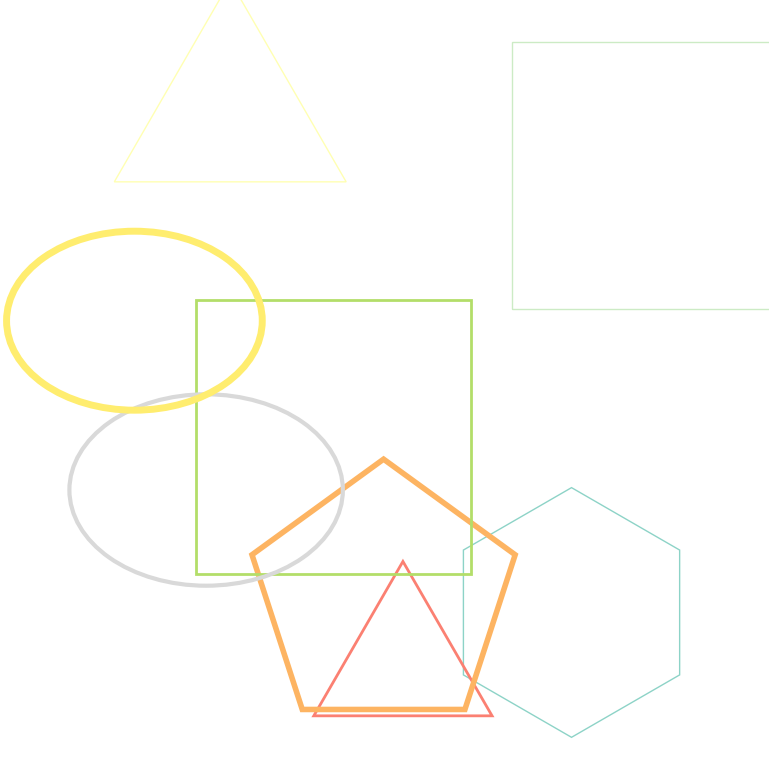[{"shape": "hexagon", "thickness": 0.5, "radius": 0.81, "center": [0.742, 0.205]}, {"shape": "triangle", "thickness": 0.5, "radius": 0.87, "center": [0.299, 0.851]}, {"shape": "triangle", "thickness": 1, "radius": 0.67, "center": [0.523, 0.137]}, {"shape": "pentagon", "thickness": 2, "radius": 0.9, "center": [0.498, 0.224]}, {"shape": "square", "thickness": 1, "radius": 0.89, "center": [0.433, 0.433]}, {"shape": "oval", "thickness": 1.5, "radius": 0.89, "center": [0.268, 0.364]}, {"shape": "square", "thickness": 0.5, "radius": 0.87, "center": [0.838, 0.772]}, {"shape": "oval", "thickness": 2.5, "radius": 0.83, "center": [0.175, 0.584]}]